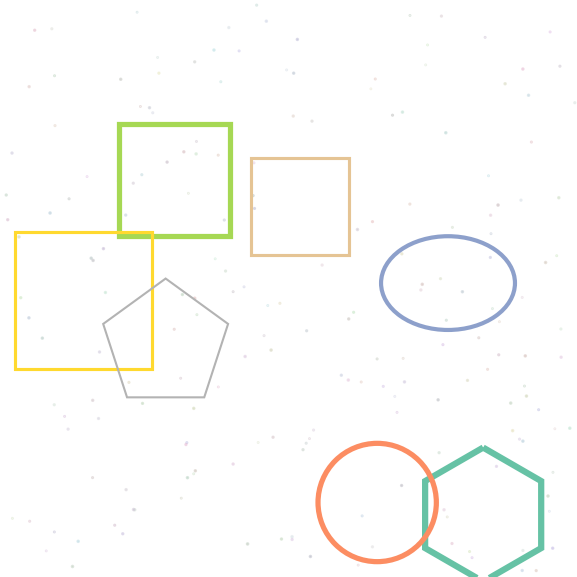[{"shape": "hexagon", "thickness": 3, "radius": 0.58, "center": [0.837, 0.108]}, {"shape": "circle", "thickness": 2.5, "radius": 0.51, "center": [0.653, 0.129]}, {"shape": "oval", "thickness": 2, "radius": 0.58, "center": [0.776, 0.509]}, {"shape": "square", "thickness": 2.5, "radius": 0.48, "center": [0.302, 0.687]}, {"shape": "square", "thickness": 1.5, "radius": 0.59, "center": [0.145, 0.478]}, {"shape": "square", "thickness": 1.5, "radius": 0.42, "center": [0.519, 0.642]}, {"shape": "pentagon", "thickness": 1, "radius": 0.57, "center": [0.287, 0.403]}]